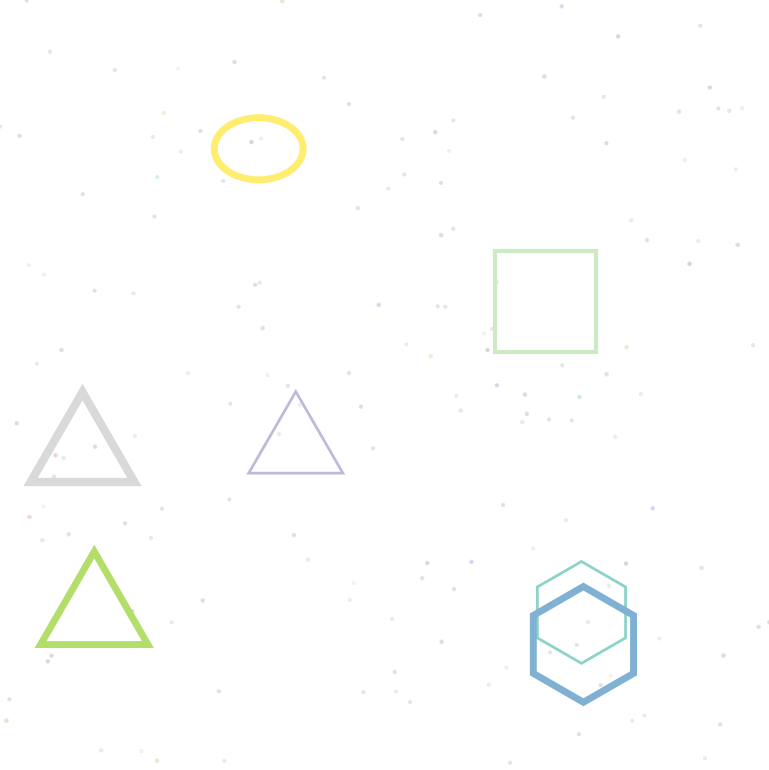[{"shape": "hexagon", "thickness": 1, "radius": 0.33, "center": [0.755, 0.205]}, {"shape": "triangle", "thickness": 1, "radius": 0.35, "center": [0.384, 0.421]}, {"shape": "hexagon", "thickness": 2.5, "radius": 0.38, "center": [0.758, 0.163]}, {"shape": "triangle", "thickness": 2.5, "radius": 0.4, "center": [0.122, 0.203]}, {"shape": "triangle", "thickness": 3, "radius": 0.39, "center": [0.107, 0.413]}, {"shape": "square", "thickness": 1.5, "radius": 0.33, "center": [0.708, 0.609]}, {"shape": "oval", "thickness": 2.5, "radius": 0.29, "center": [0.336, 0.807]}]